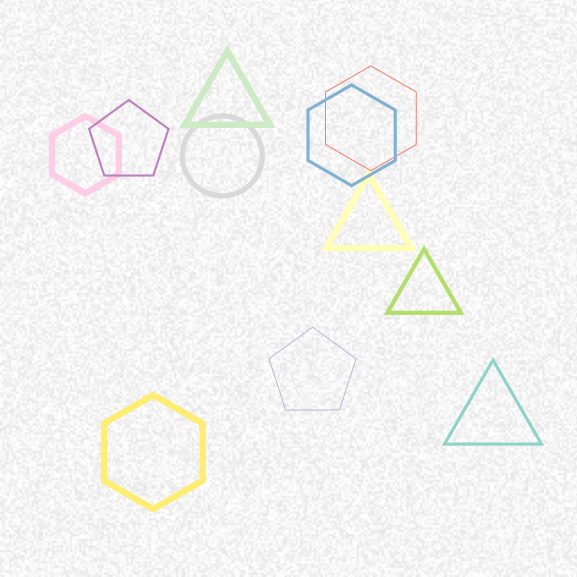[{"shape": "triangle", "thickness": 1.5, "radius": 0.49, "center": [0.854, 0.279]}, {"shape": "triangle", "thickness": 3, "radius": 0.43, "center": [0.638, 0.612]}, {"shape": "pentagon", "thickness": 0.5, "radius": 0.4, "center": [0.541, 0.353]}, {"shape": "hexagon", "thickness": 0.5, "radius": 0.45, "center": [0.642, 0.794]}, {"shape": "hexagon", "thickness": 1.5, "radius": 0.44, "center": [0.609, 0.765]}, {"shape": "triangle", "thickness": 2, "radius": 0.37, "center": [0.734, 0.494]}, {"shape": "hexagon", "thickness": 3, "radius": 0.33, "center": [0.148, 0.731]}, {"shape": "circle", "thickness": 2.5, "radius": 0.35, "center": [0.385, 0.729]}, {"shape": "pentagon", "thickness": 1, "radius": 0.36, "center": [0.223, 0.754]}, {"shape": "triangle", "thickness": 3, "radius": 0.43, "center": [0.394, 0.826]}, {"shape": "hexagon", "thickness": 3, "radius": 0.49, "center": [0.265, 0.216]}]